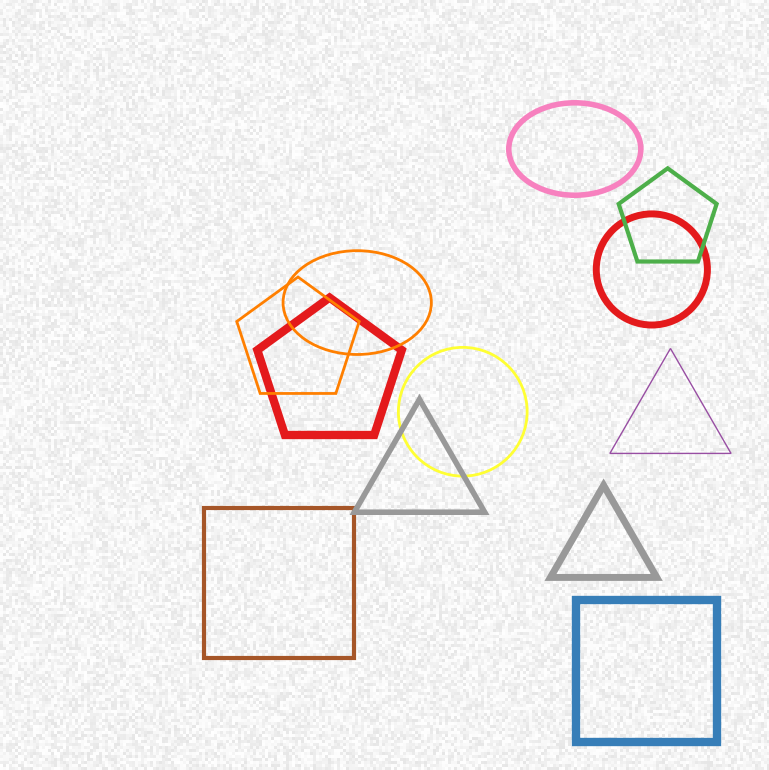[{"shape": "circle", "thickness": 2.5, "radius": 0.36, "center": [0.847, 0.65]}, {"shape": "pentagon", "thickness": 3, "radius": 0.49, "center": [0.428, 0.515]}, {"shape": "square", "thickness": 3, "radius": 0.46, "center": [0.84, 0.129]}, {"shape": "pentagon", "thickness": 1.5, "radius": 0.33, "center": [0.867, 0.714]}, {"shape": "triangle", "thickness": 0.5, "radius": 0.45, "center": [0.871, 0.457]}, {"shape": "pentagon", "thickness": 1, "radius": 0.42, "center": [0.387, 0.557]}, {"shape": "oval", "thickness": 1, "radius": 0.48, "center": [0.464, 0.607]}, {"shape": "circle", "thickness": 1, "radius": 0.42, "center": [0.601, 0.465]}, {"shape": "square", "thickness": 1.5, "radius": 0.49, "center": [0.363, 0.243]}, {"shape": "oval", "thickness": 2, "radius": 0.43, "center": [0.746, 0.806]}, {"shape": "triangle", "thickness": 2, "radius": 0.49, "center": [0.545, 0.384]}, {"shape": "triangle", "thickness": 2.5, "radius": 0.4, "center": [0.784, 0.29]}]